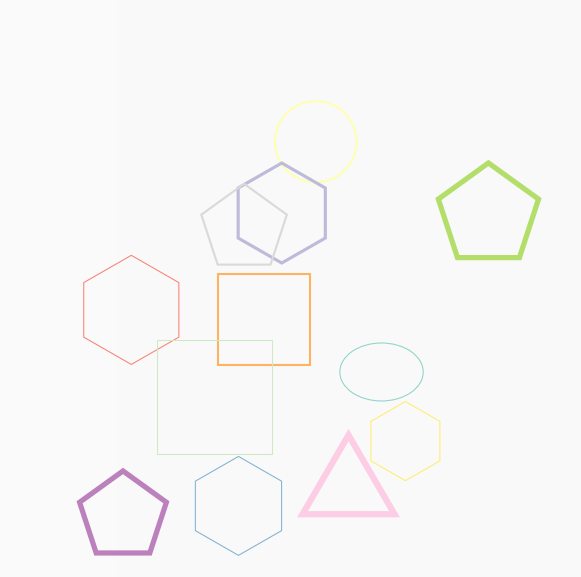[{"shape": "oval", "thickness": 0.5, "radius": 0.36, "center": [0.656, 0.355]}, {"shape": "circle", "thickness": 1, "radius": 0.35, "center": [0.543, 0.754]}, {"shape": "hexagon", "thickness": 1.5, "radius": 0.43, "center": [0.485, 0.63]}, {"shape": "hexagon", "thickness": 0.5, "radius": 0.47, "center": [0.226, 0.463]}, {"shape": "hexagon", "thickness": 0.5, "radius": 0.43, "center": [0.41, 0.123]}, {"shape": "square", "thickness": 1, "radius": 0.4, "center": [0.454, 0.446]}, {"shape": "pentagon", "thickness": 2.5, "radius": 0.45, "center": [0.84, 0.626]}, {"shape": "triangle", "thickness": 3, "radius": 0.46, "center": [0.6, 0.154]}, {"shape": "pentagon", "thickness": 1, "radius": 0.39, "center": [0.42, 0.604]}, {"shape": "pentagon", "thickness": 2.5, "radius": 0.39, "center": [0.212, 0.105]}, {"shape": "square", "thickness": 0.5, "radius": 0.49, "center": [0.37, 0.311]}, {"shape": "hexagon", "thickness": 0.5, "radius": 0.34, "center": [0.697, 0.235]}]